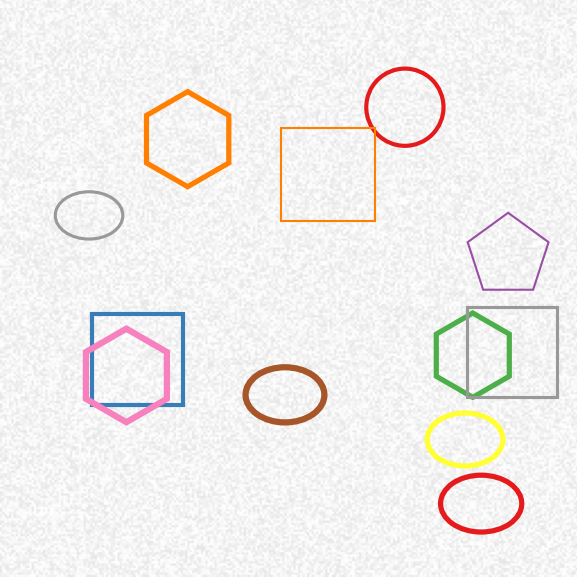[{"shape": "oval", "thickness": 2.5, "radius": 0.35, "center": [0.833, 0.127]}, {"shape": "circle", "thickness": 2, "radius": 0.33, "center": [0.701, 0.813]}, {"shape": "square", "thickness": 2, "radius": 0.39, "center": [0.238, 0.377]}, {"shape": "hexagon", "thickness": 2.5, "radius": 0.37, "center": [0.819, 0.384]}, {"shape": "pentagon", "thickness": 1, "radius": 0.37, "center": [0.88, 0.557]}, {"shape": "square", "thickness": 1, "radius": 0.41, "center": [0.567, 0.697]}, {"shape": "hexagon", "thickness": 2.5, "radius": 0.41, "center": [0.325, 0.758]}, {"shape": "oval", "thickness": 2.5, "radius": 0.33, "center": [0.805, 0.238]}, {"shape": "oval", "thickness": 3, "radius": 0.34, "center": [0.493, 0.315]}, {"shape": "hexagon", "thickness": 3, "radius": 0.4, "center": [0.219, 0.349]}, {"shape": "square", "thickness": 1.5, "radius": 0.39, "center": [0.886, 0.39]}, {"shape": "oval", "thickness": 1.5, "radius": 0.29, "center": [0.154, 0.626]}]